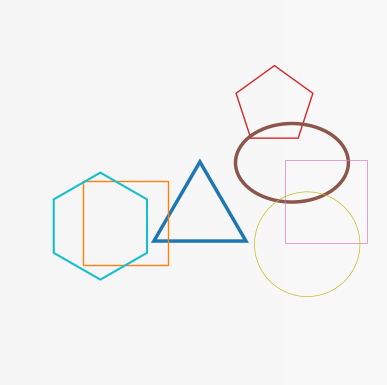[{"shape": "triangle", "thickness": 2.5, "radius": 0.69, "center": [0.516, 0.442]}, {"shape": "square", "thickness": 1, "radius": 0.55, "center": [0.324, 0.422]}, {"shape": "pentagon", "thickness": 1, "radius": 0.52, "center": [0.708, 0.725]}, {"shape": "oval", "thickness": 2.5, "radius": 0.73, "center": [0.753, 0.577]}, {"shape": "square", "thickness": 0.5, "radius": 0.54, "center": [0.841, 0.477]}, {"shape": "circle", "thickness": 0.5, "radius": 0.68, "center": [0.793, 0.366]}, {"shape": "hexagon", "thickness": 1.5, "radius": 0.69, "center": [0.259, 0.413]}]